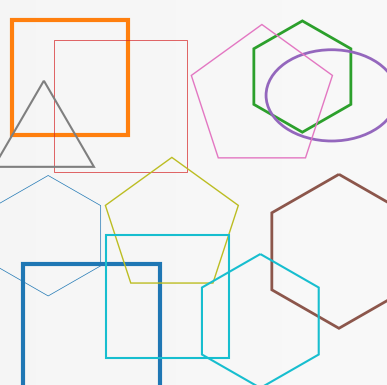[{"shape": "square", "thickness": 3, "radius": 0.88, "center": [0.237, 0.138]}, {"shape": "hexagon", "thickness": 0.5, "radius": 0.78, "center": [0.124, 0.388]}, {"shape": "square", "thickness": 3, "radius": 0.75, "center": [0.18, 0.8]}, {"shape": "hexagon", "thickness": 2, "radius": 0.72, "center": [0.78, 0.801]}, {"shape": "square", "thickness": 0.5, "radius": 0.86, "center": [0.311, 0.725]}, {"shape": "oval", "thickness": 2, "radius": 0.85, "center": [0.856, 0.752]}, {"shape": "hexagon", "thickness": 2, "radius": 1.0, "center": [0.875, 0.347]}, {"shape": "pentagon", "thickness": 1, "radius": 0.96, "center": [0.676, 0.745]}, {"shape": "triangle", "thickness": 1.5, "radius": 0.75, "center": [0.113, 0.641]}, {"shape": "pentagon", "thickness": 1, "radius": 0.9, "center": [0.444, 0.411]}, {"shape": "square", "thickness": 1.5, "radius": 0.79, "center": [0.432, 0.23]}, {"shape": "hexagon", "thickness": 1.5, "radius": 0.87, "center": [0.672, 0.166]}]